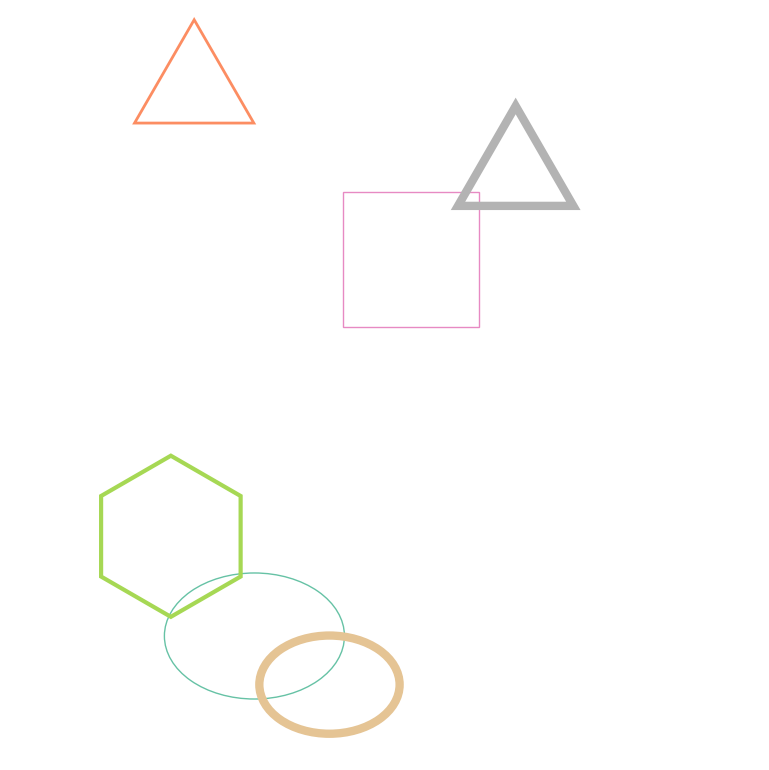[{"shape": "oval", "thickness": 0.5, "radius": 0.58, "center": [0.33, 0.174]}, {"shape": "triangle", "thickness": 1, "radius": 0.45, "center": [0.252, 0.885]}, {"shape": "square", "thickness": 0.5, "radius": 0.44, "center": [0.534, 0.663]}, {"shape": "hexagon", "thickness": 1.5, "radius": 0.52, "center": [0.222, 0.304]}, {"shape": "oval", "thickness": 3, "radius": 0.46, "center": [0.428, 0.111]}, {"shape": "triangle", "thickness": 3, "radius": 0.43, "center": [0.67, 0.776]}]